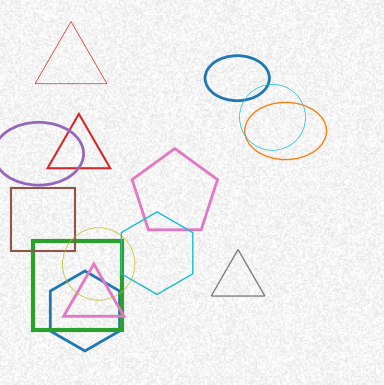[{"shape": "hexagon", "thickness": 2, "radius": 0.52, "center": [0.221, 0.192]}, {"shape": "oval", "thickness": 2, "radius": 0.42, "center": [0.616, 0.797]}, {"shape": "oval", "thickness": 1, "radius": 0.53, "center": [0.742, 0.66]}, {"shape": "square", "thickness": 3, "radius": 0.58, "center": [0.201, 0.259]}, {"shape": "triangle", "thickness": 0.5, "radius": 0.54, "center": [0.184, 0.836]}, {"shape": "triangle", "thickness": 1.5, "radius": 0.47, "center": [0.205, 0.61]}, {"shape": "oval", "thickness": 2, "radius": 0.58, "center": [0.1, 0.601]}, {"shape": "square", "thickness": 1.5, "radius": 0.42, "center": [0.113, 0.43]}, {"shape": "triangle", "thickness": 2, "radius": 0.45, "center": [0.244, 0.224]}, {"shape": "pentagon", "thickness": 2, "radius": 0.58, "center": [0.454, 0.498]}, {"shape": "triangle", "thickness": 1, "radius": 0.4, "center": [0.618, 0.271]}, {"shape": "circle", "thickness": 0.5, "radius": 0.47, "center": [0.256, 0.314]}, {"shape": "circle", "thickness": 0.5, "radius": 0.43, "center": [0.708, 0.695]}, {"shape": "hexagon", "thickness": 1, "radius": 0.54, "center": [0.408, 0.342]}]